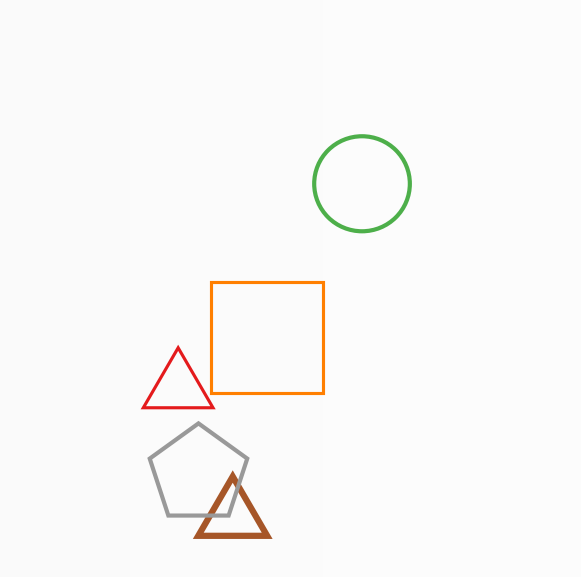[{"shape": "triangle", "thickness": 1.5, "radius": 0.35, "center": [0.307, 0.328]}, {"shape": "circle", "thickness": 2, "radius": 0.41, "center": [0.623, 0.681]}, {"shape": "square", "thickness": 1.5, "radius": 0.48, "center": [0.459, 0.414]}, {"shape": "triangle", "thickness": 3, "radius": 0.34, "center": [0.4, 0.106]}, {"shape": "pentagon", "thickness": 2, "radius": 0.44, "center": [0.341, 0.178]}]